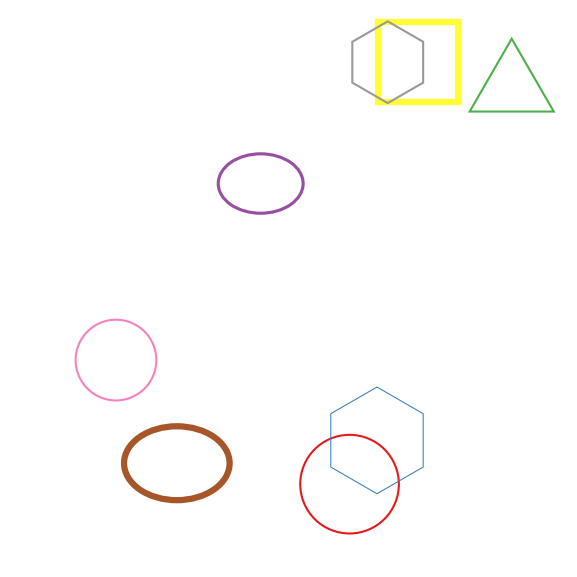[{"shape": "circle", "thickness": 1, "radius": 0.43, "center": [0.605, 0.161]}, {"shape": "hexagon", "thickness": 0.5, "radius": 0.46, "center": [0.653, 0.237]}, {"shape": "triangle", "thickness": 1, "radius": 0.42, "center": [0.886, 0.848]}, {"shape": "oval", "thickness": 1.5, "radius": 0.37, "center": [0.451, 0.681]}, {"shape": "square", "thickness": 3, "radius": 0.35, "center": [0.724, 0.892]}, {"shape": "oval", "thickness": 3, "radius": 0.46, "center": [0.306, 0.197]}, {"shape": "circle", "thickness": 1, "radius": 0.35, "center": [0.201, 0.376]}, {"shape": "hexagon", "thickness": 1, "radius": 0.35, "center": [0.671, 0.891]}]